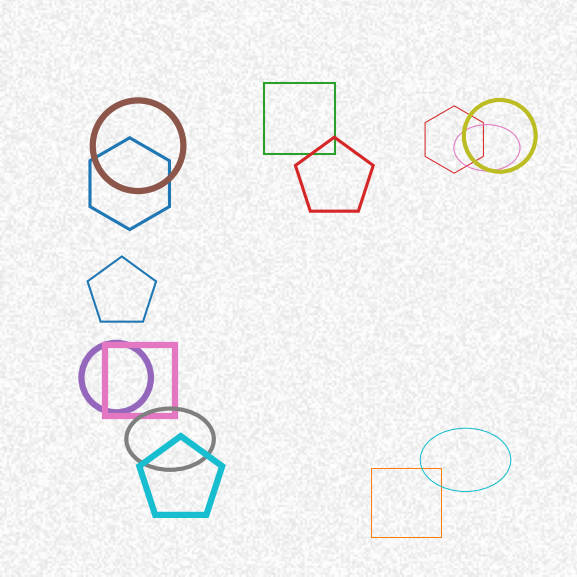[{"shape": "pentagon", "thickness": 1, "radius": 0.31, "center": [0.211, 0.493]}, {"shape": "hexagon", "thickness": 1.5, "radius": 0.4, "center": [0.225, 0.681]}, {"shape": "square", "thickness": 0.5, "radius": 0.3, "center": [0.703, 0.129]}, {"shape": "square", "thickness": 1, "radius": 0.31, "center": [0.518, 0.794]}, {"shape": "pentagon", "thickness": 1.5, "radius": 0.35, "center": [0.579, 0.691]}, {"shape": "hexagon", "thickness": 0.5, "radius": 0.29, "center": [0.787, 0.758]}, {"shape": "circle", "thickness": 3, "radius": 0.3, "center": [0.201, 0.345]}, {"shape": "circle", "thickness": 3, "radius": 0.39, "center": [0.239, 0.747]}, {"shape": "square", "thickness": 3, "radius": 0.31, "center": [0.243, 0.34]}, {"shape": "oval", "thickness": 0.5, "radius": 0.29, "center": [0.843, 0.743]}, {"shape": "oval", "thickness": 2, "radius": 0.38, "center": [0.294, 0.239]}, {"shape": "circle", "thickness": 2, "radius": 0.31, "center": [0.865, 0.764]}, {"shape": "oval", "thickness": 0.5, "radius": 0.39, "center": [0.806, 0.203]}, {"shape": "pentagon", "thickness": 3, "radius": 0.38, "center": [0.313, 0.169]}]